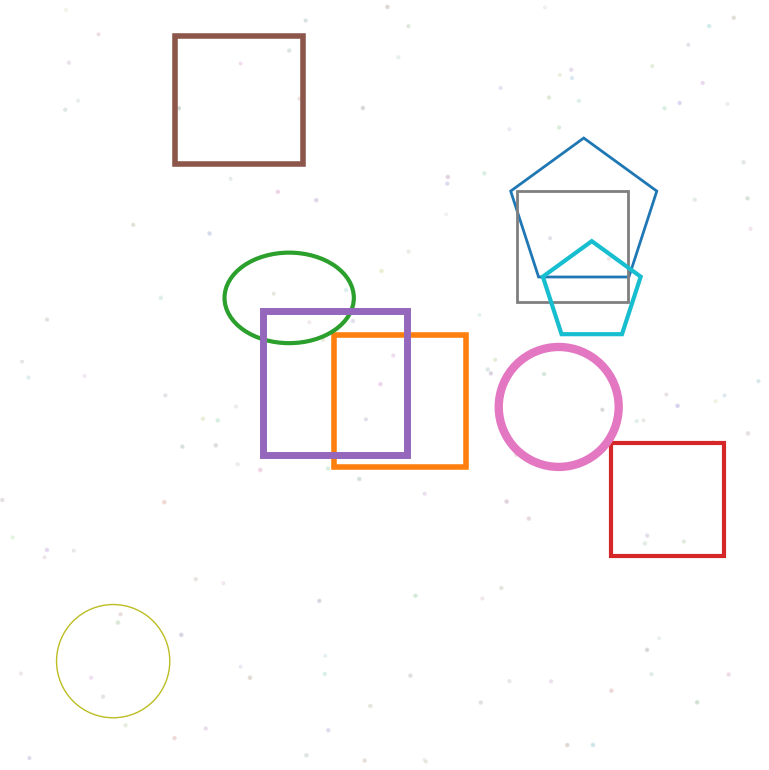[{"shape": "pentagon", "thickness": 1, "radius": 0.5, "center": [0.758, 0.721]}, {"shape": "square", "thickness": 2, "radius": 0.43, "center": [0.519, 0.479]}, {"shape": "oval", "thickness": 1.5, "radius": 0.42, "center": [0.376, 0.613]}, {"shape": "square", "thickness": 1.5, "radius": 0.37, "center": [0.867, 0.352]}, {"shape": "square", "thickness": 2.5, "radius": 0.47, "center": [0.435, 0.502]}, {"shape": "square", "thickness": 2, "radius": 0.42, "center": [0.31, 0.87]}, {"shape": "circle", "thickness": 3, "radius": 0.39, "center": [0.726, 0.472]}, {"shape": "square", "thickness": 1, "radius": 0.36, "center": [0.744, 0.68]}, {"shape": "circle", "thickness": 0.5, "radius": 0.37, "center": [0.147, 0.141]}, {"shape": "pentagon", "thickness": 1.5, "radius": 0.33, "center": [0.769, 0.62]}]